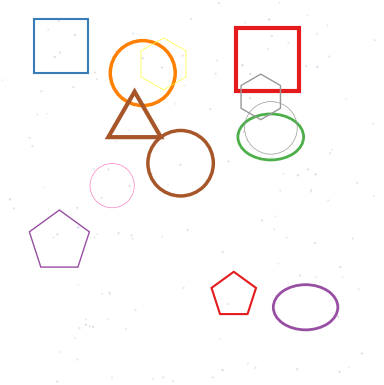[{"shape": "pentagon", "thickness": 1.5, "radius": 0.3, "center": [0.607, 0.233]}, {"shape": "square", "thickness": 3, "radius": 0.41, "center": [0.695, 0.847]}, {"shape": "square", "thickness": 1.5, "radius": 0.35, "center": [0.159, 0.88]}, {"shape": "oval", "thickness": 2, "radius": 0.43, "center": [0.703, 0.644]}, {"shape": "pentagon", "thickness": 1, "radius": 0.41, "center": [0.154, 0.373]}, {"shape": "oval", "thickness": 2, "radius": 0.42, "center": [0.794, 0.202]}, {"shape": "circle", "thickness": 2.5, "radius": 0.42, "center": [0.371, 0.81]}, {"shape": "hexagon", "thickness": 0.5, "radius": 0.34, "center": [0.425, 0.834]}, {"shape": "circle", "thickness": 2.5, "radius": 0.43, "center": [0.469, 0.576]}, {"shape": "triangle", "thickness": 3, "radius": 0.39, "center": [0.35, 0.683]}, {"shape": "circle", "thickness": 0.5, "radius": 0.29, "center": [0.291, 0.518]}, {"shape": "hexagon", "thickness": 1, "radius": 0.3, "center": [0.677, 0.748]}, {"shape": "circle", "thickness": 0.5, "radius": 0.34, "center": [0.704, 0.668]}]